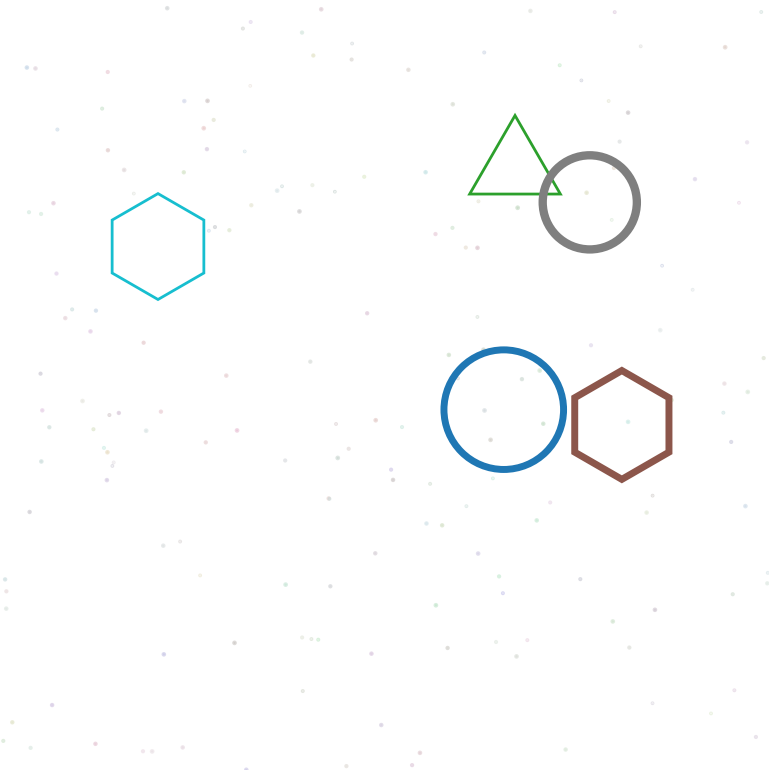[{"shape": "circle", "thickness": 2.5, "radius": 0.39, "center": [0.654, 0.468]}, {"shape": "triangle", "thickness": 1, "radius": 0.34, "center": [0.669, 0.782]}, {"shape": "hexagon", "thickness": 2.5, "radius": 0.35, "center": [0.808, 0.448]}, {"shape": "circle", "thickness": 3, "radius": 0.31, "center": [0.766, 0.737]}, {"shape": "hexagon", "thickness": 1, "radius": 0.34, "center": [0.205, 0.68]}]